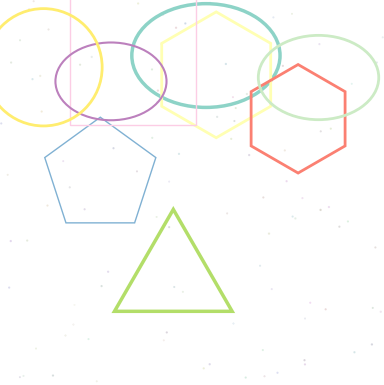[{"shape": "oval", "thickness": 2.5, "radius": 0.96, "center": [0.535, 0.856]}, {"shape": "hexagon", "thickness": 2, "radius": 0.82, "center": [0.562, 0.806]}, {"shape": "hexagon", "thickness": 2, "radius": 0.7, "center": [0.774, 0.691]}, {"shape": "pentagon", "thickness": 1, "radius": 0.76, "center": [0.26, 0.544]}, {"shape": "triangle", "thickness": 2.5, "radius": 0.88, "center": [0.45, 0.28]}, {"shape": "square", "thickness": 1, "radius": 0.82, "center": [0.345, 0.839]}, {"shape": "oval", "thickness": 1.5, "radius": 0.72, "center": [0.288, 0.789]}, {"shape": "oval", "thickness": 2, "radius": 0.78, "center": [0.827, 0.799]}, {"shape": "circle", "thickness": 2, "radius": 0.76, "center": [0.113, 0.825]}]